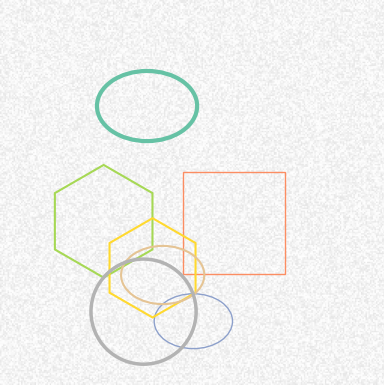[{"shape": "oval", "thickness": 3, "radius": 0.65, "center": [0.382, 0.725]}, {"shape": "square", "thickness": 1, "radius": 0.66, "center": [0.609, 0.421]}, {"shape": "oval", "thickness": 1, "radius": 0.51, "center": [0.502, 0.166]}, {"shape": "hexagon", "thickness": 1.5, "radius": 0.73, "center": [0.269, 0.425]}, {"shape": "hexagon", "thickness": 1.5, "radius": 0.64, "center": [0.396, 0.304]}, {"shape": "oval", "thickness": 1.5, "radius": 0.54, "center": [0.423, 0.286]}, {"shape": "circle", "thickness": 2.5, "radius": 0.68, "center": [0.373, 0.191]}]